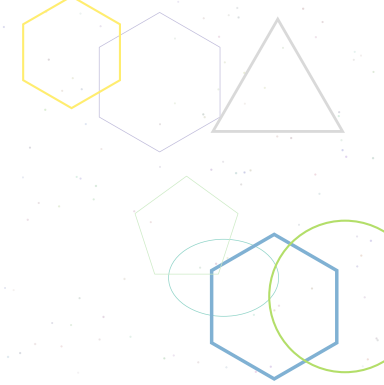[{"shape": "oval", "thickness": 0.5, "radius": 0.71, "center": [0.581, 0.278]}, {"shape": "hexagon", "thickness": 0.5, "radius": 0.91, "center": [0.415, 0.787]}, {"shape": "hexagon", "thickness": 2.5, "radius": 0.94, "center": [0.712, 0.203]}, {"shape": "circle", "thickness": 1.5, "radius": 0.98, "center": [0.896, 0.23]}, {"shape": "triangle", "thickness": 2, "radius": 0.97, "center": [0.721, 0.756]}, {"shape": "pentagon", "thickness": 0.5, "radius": 0.7, "center": [0.485, 0.402]}, {"shape": "hexagon", "thickness": 1.5, "radius": 0.73, "center": [0.186, 0.864]}]